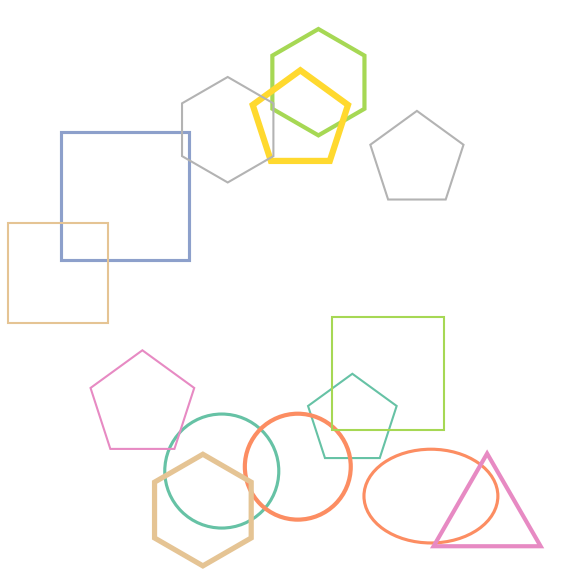[{"shape": "pentagon", "thickness": 1, "radius": 0.4, "center": [0.61, 0.271]}, {"shape": "circle", "thickness": 1.5, "radius": 0.49, "center": [0.384, 0.183]}, {"shape": "circle", "thickness": 2, "radius": 0.46, "center": [0.516, 0.191]}, {"shape": "oval", "thickness": 1.5, "radius": 0.58, "center": [0.746, 0.14]}, {"shape": "square", "thickness": 1.5, "radius": 0.56, "center": [0.217, 0.66]}, {"shape": "pentagon", "thickness": 1, "radius": 0.47, "center": [0.247, 0.298]}, {"shape": "triangle", "thickness": 2, "radius": 0.54, "center": [0.844, 0.107]}, {"shape": "square", "thickness": 1, "radius": 0.49, "center": [0.671, 0.352]}, {"shape": "hexagon", "thickness": 2, "radius": 0.46, "center": [0.551, 0.857]}, {"shape": "pentagon", "thickness": 3, "radius": 0.43, "center": [0.52, 0.791]}, {"shape": "hexagon", "thickness": 2.5, "radius": 0.48, "center": [0.351, 0.116]}, {"shape": "square", "thickness": 1, "radius": 0.43, "center": [0.101, 0.526]}, {"shape": "pentagon", "thickness": 1, "radius": 0.42, "center": [0.722, 0.722]}, {"shape": "hexagon", "thickness": 1, "radius": 0.46, "center": [0.394, 0.774]}]